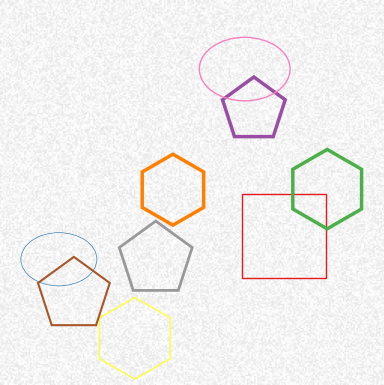[{"shape": "square", "thickness": 1, "radius": 0.55, "center": [0.737, 0.387]}, {"shape": "oval", "thickness": 0.5, "radius": 0.49, "center": [0.153, 0.327]}, {"shape": "hexagon", "thickness": 2.5, "radius": 0.52, "center": [0.85, 0.509]}, {"shape": "pentagon", "thickness": 2.5, "radius": 0.43, "center": [0.659, 0.714]}, {"shape": "hexagon", "thickness": 2.5, "radius": 0.46, "center": [0.449, 0.507]}, {"shape": "hexagon", "thickness": 1, "radius": 0.53, "center": [0.35, 0.121]}, {"shape": "pentagon", "thickness": 1.5, "radius": 0.49, "center": [0.192, 0.235]}, {"shape": "oval", "thickness": 1, "radius": 0.59, "center": [0.636, 0.821]}, {"shape": "pentagon", "thickness": 2, "radius": 0.5, "center": [0.405, 0.326]}]